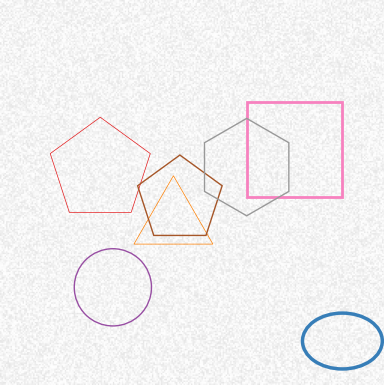[{"shape": "pentagon", "thickness": 0.5, "radius": 0.68, "center": [0.26, 0.559]}, {"shape": "oval", "thickness": 2.5, "radius": 0.52, "center": [0.889, 0.114]}, {"shape": "circle", "thickness": 1, "radius": 0.5, "center": [0.293, 0.254]}, {"shape": "triangle", "thickness": 0.5, "radius": 0.59, "center": [0.45, 0.425]}, {"shape": "pentagon", "thickness": 1, "radius": 0.58, "center": [0.467, 0.482]}, {"shape": "square", "thickness": 2, "radius": 0.61, "center": [0.766, 0.612]}, {"shape": "hexagon", "thickness": 1, "radius": 0.63, "center": [0.641, 0.566]}]